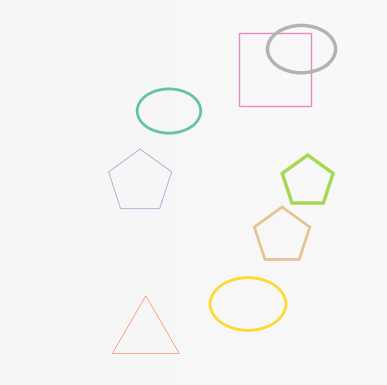[{"shape": "oval", "thickness": 2, "radius": 0.41, "center": [0.436, 0.712]}, {"shape": "triangle", "thickness": 0.5, "radius": 0.5, "center": [0.376, 0.132]}, {"shape": "pentagon", "thickness": 0.5, "radius": 0.43, "center": [0.362, 0.527]}, {"shape": "square", "thickness": 1, "radius": 0.47, "center": [0.71, 0.819]}, {"shape": "pentagon", "thickness": 2.5, "radius": 0.34, "center": [0.794, 0.528]}, {"shape": "oval", "thickness": 2, "radius": 0.49, "center": [0.64, 0.21]}, {"shape": "pentagon", "thickness": 2, "radius": 0.38, "center": [0.728, 0.387]}, {"shape": "oval", "thickness": 2.5, "radius": 0.44, "center": [0.778, 0.872]}]